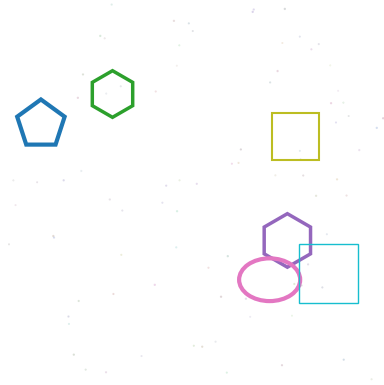[{"shape": "pentagon", "thickness": 3, "radius": 0.32, "center": [0.106, 0.677]}, {"shape": "hexagon", "thickness": 2.5, "radius": 0.3, "center": [0.292, 0.756]}, {"shape": "hexagon", "thickness": 2.5, "radius": 0.35, "center": [0.746, 0.375]}, {"shape": "oval", "thickness": 3, "radius": 0.4, "center": [0.7, 0.273]}, {"shape": "square", "thickness": 1.5, "radius": 0.3, "center": [0.767, 0.646]}, {"shape": "square", "thickness": 1, "radius": 0.38, "center": [0.854, 0.291]}]